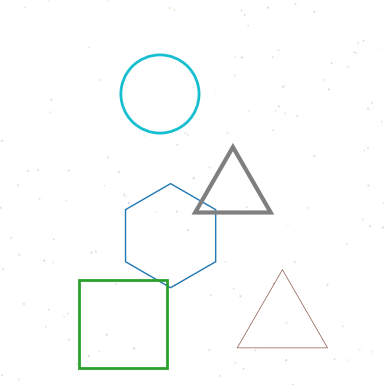[{"shape": "hexagon", "thickness": 1, "radius": 0.68, "center": [0.443, 0.388]}, {"shape": "square", "thickness": 2, "radius": 0.57, "center": [0.32, 0.159]}, {"shape": "triangle", "thickness": 0.5, "radius": 0.68, "center": [0.734, 0.164]}, {"shape": "triangle", "thickness": 3, "radius": 0.57, "center": [0.605, 0.505]}, {"shape": "circle", "thickness": 2, "radius": 0.51, "center": [0.415, 0.756]}]